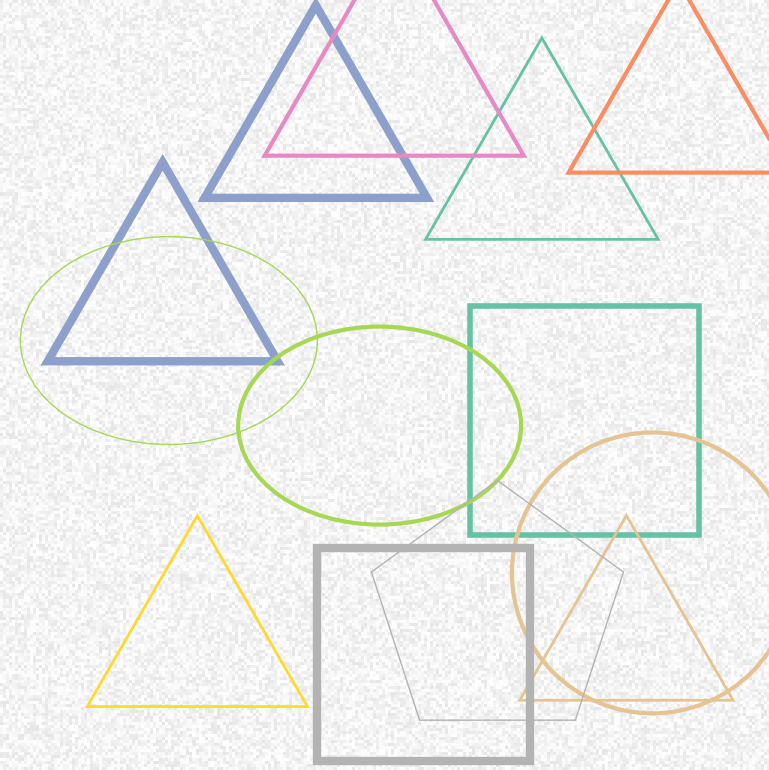[{"shape": "square", "thickness": 2, "radius": 0.74, "center": [0.759, 0.454]}, {"shape": "triangle", "thickness": 1, "radius": 0.87, "center": [0.704, 0.776]}, {"shape": "triangle", "thickness": 1.5, "radius": 0.83, "center": [0.881, 0.858]}, {"shape": "triangle", "thickness": 3, "radius": 0.86, "center": [0.211, 0.617]}, {"shape": "triangle", "thickness": 3, "radius": 0.83, "center": [0.41, 0.826]}, {"shape": "triangle", "thickness": 1.5, "radius": 0.97, "center": [0.512, 0.895]}, {"shape": "oval", "thickness": 0.5, "radius": 0.96, "center": [0.219, 0.558]}, {"shape": "oval", "thickness": 1.5, "radius": 0.92, "center": [0.493, 0.447]}, {"shape": "triangle", "thickness": 1, "radius": 0.83, "center": [0.256, 0.165]}, {"shape": "circle", "thickness": 1.5, "radius": 0.91, "center": [0.847, 0.256]}, {"shape": "triangle", "thickness": 1, "radius": 0.8, "center": [0.813, 0.171]}, {"shape": "square", "thickness": 3, "radius": 0.69, "center": [0.55, 0.15]}, {"shape": "pentagon", "thickness": 0.5, "radius": 0.86, "center": [0.646, 0.204]}]